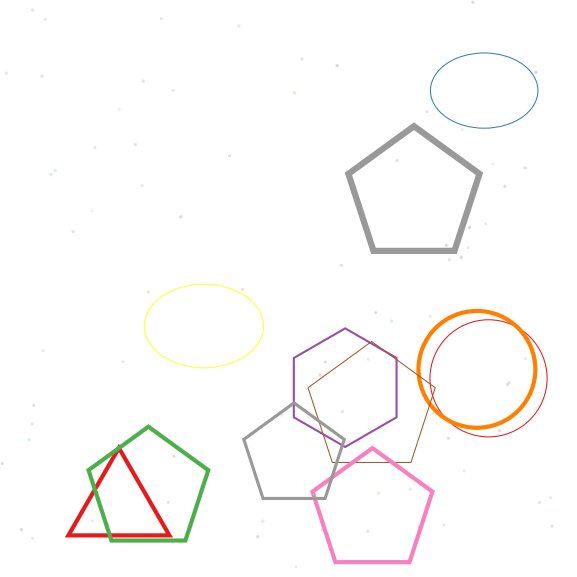[{"shape": "triangle", "thickness": 2, "radius": 0.5, "center": [0.206, 0.123]}, {"shape": "circle", "thickness": 0.5, "radius": 0.51, "center": [0.846, 0.344]}, {"shape": "oval", "thickness": 0.5, "radius": 0.47, "center": [0.838, 0.842]}, {"shape": "pentagon", "thickness": 2, "radius": 0.54, "center": [0.257, 0.151]}, {"shape": "hexagon", "thickness": 1, "radius": 0.51, "center": [0.598, 0.328]}, {"shape": "circle", "thickness": 2, "radius": 0.51, "center": [0.826, 0.36]}, {"shape": "oval", "thickness": 0.5, "radius": 0.52, "center": [0.353, 0.435]}, {"shape": "pentagon", "thickness": 0.5, "radius": 0.58, "center": [0.644, 0.292]}, {"shape": "pentagon", "thickness": 2, "radius": 0.55, "center": [0.645, 0.114]}, {"shape": "pentagon", "thickness": 1.5, "radius": 0.46, "center": [0.509, 0.21]}, {"shape": "pentagon", "thickness": 3, "radius": 0.6, "center": [0.717, 0.661]}]